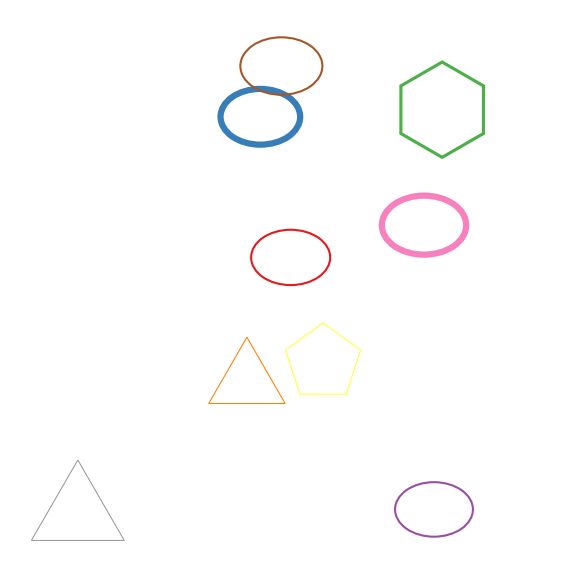[{"shape": "oval", "thickness": 1, "radius": 0.34, "center": [0.503, 0.553]}, {"shape": "oval", "thickness": 3, "radius": 0.34, "center": [0.451, 0.797]}, {"shape": "hexagon", "thickness": 1.5, "radius": 0.41, "center": [0.766, 0.809]}, {"shape": "oval", "thickness": 1, "radius": 0.34, "center": [0.751, 0.117]}, {"shape": "triangle", "thickness": 0.5, "radius": 0.38, "center": [0.428, 0.339]}, {"shape": "pentagon", "thickness": 0.5, "radius": 0.34, "center": [0.559, 0.372]}, {"shape": "oval", "thickness": 1, "radius": 0.36, "center": [0.487, 0.885]}, {"shape": "oval", "thickness": 3, "radius": 0.36, "center": [0.734, 0.609]}, {"shape": "triangle", "thickness": 0.5, "radius": 0.46, "center": [0.135, 0.11]}]